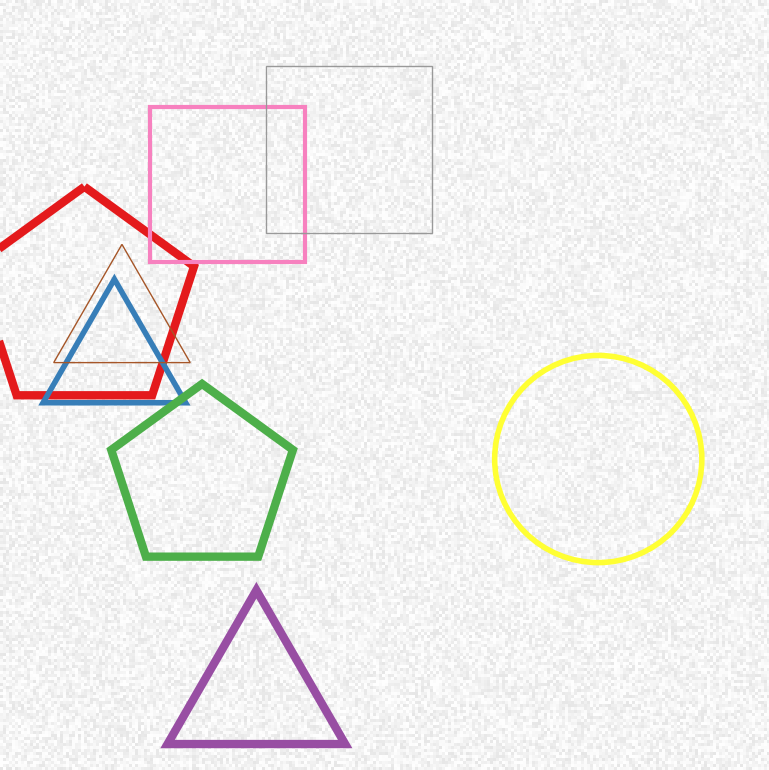[{"shape": "pentagon", "thickness": 3, "radius": 0.75, "center": [0.11, 0.608]}, {"shape": "triangle", "thickness": 2, "radius": 0.53, "center": [0.149, 0.53]}, {"shape": "pentagon", "thickness": 3, "radius": 0.62, "center": [0.262, 0.377]}, {"shape": "triangle", "thickness": 3, "radius": 0.67, "center": [0.333, 0.1]}, {"shape": "circle", "thickness": 2, "radius": 0.67, "center": [0.777, 0.404]}, {"shape": "triangle", "thickness": 0.5, "radius": 0.51, "center": [0.158, 0.58]}, {"shape": "square", "thickness": 1.5, "radius": 0.5, "center": [0.296, 0.76]}, {"shape": "square", "thickness": 0.5, "radius": 0.54, "center": [0.454, 0.806]}]